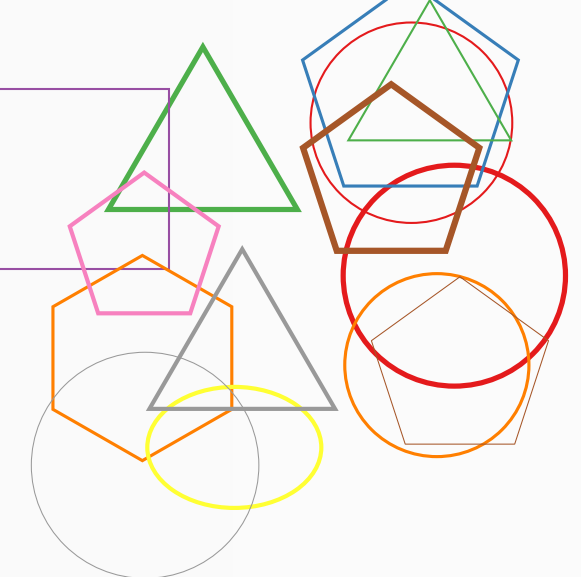[{"shape": "circle", "thickness": 2.5, "radius": 0.96, "center": [0.782, 0.522]}, {"shape": "circle", "thickness": 1, "radius": 0.87, "center": [0.708, 0.787]}, {"shape": "pentagon", "thickness": 1.5, "radius": 0.98, "center": [0.706, 0.835]}, {"shape": "triangle", "thickness": 2.5, "radius": 0.94, "center": [0.349, 0.73]}, {"shape": "triangle", "thickness": 1, "radius": 0.81, "center": [0.739, 0.837]}, {"shape": "square", "thickness": 1, "radius": 0.78, "center": [0.136, 0.689]}, {"shape": "hexagon", "thickness": 1.5, "radius": 0.89, "center": [0.245, 0.379]}, {"shape": "circle", "thickness": 1.5, "radius": 0.79, "center": [0.752, 0.367]}, {"shape": "oval", "thickness": 2, "radius": 0.75, "center": [0.403, 0.224]}, {"shape": "pentagon", "thickness": 3, "radius": 0.8, "center": [0.673, 0.694]}, {"shape": "pentagon", "thickness": 0.5, "radius": 0.8, "center": [0.791, 0.36]}, {"shape": "pentagon", "thickness": 2, "radius": 0.67, "center": [0.248, 0.566]}, {"shape": "triangle", "thickness": 2, "radius": 0.92, "center": [0.417, 0.383]}, {"shape": "circle", "thickness": 0.5, "radius": 0.98, "center": [0.25, 0.193]}]